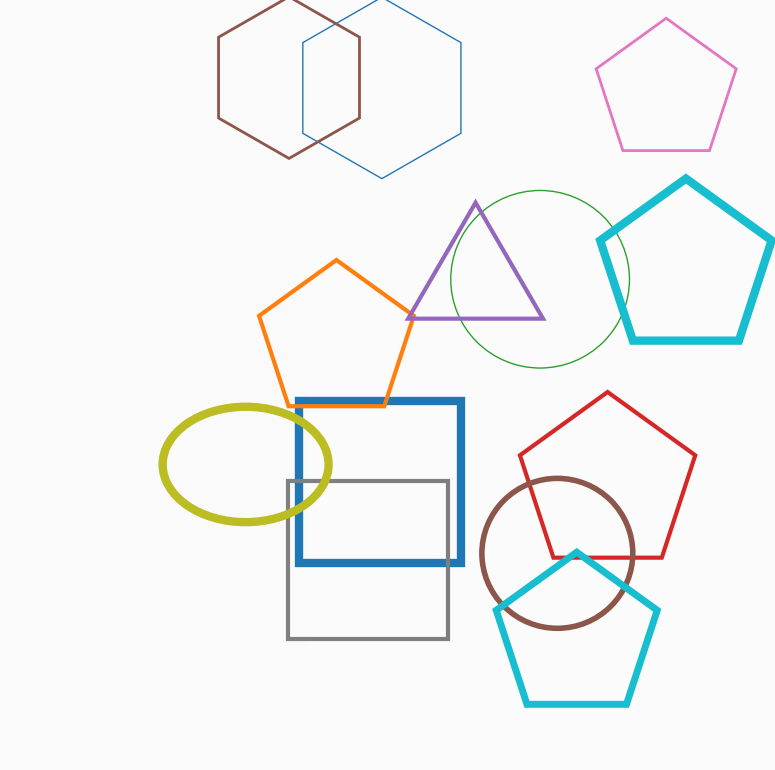[{"shape": "hexagon", "thickness": 0.5, "radius": 0.59, "center": [0.493, 0.886]}, {"shape": "square", "thickness": 3, "radius": 0.53, "center": [0.49, 0.374]}, {"shape": "pentagon", "thickness": 1.5, "radius": 0.52, "center": [0.434, 0.557]}, {"shape": "circle", "thickness": 0.5, "radius": 0.58, "center": [0.697, 0.637]}, {"shape": "pentagon", "thickness": 1.5, "radius": 0.59, "center": [0.784, 0.372]}, {"shape": "triangle", "thickness": 1.5, "radius": 0.5, "center": [0.614, 0.636]}, {"shape": "hexagon", "thickness": 1, "radius": 0.52, "center": [0.373, 0.899]}, {"shape": "circle", "thickness": 2, "radius": 0.49, "center": [0.719, 0.281]}, {"shape": "pentagon", "thickness": 1, "radius": 0.48, "center": [0.86, 0.881]}, {"shape": "square", "thickness": 1.5, "radius": 0.51, "center": [0.475, 0.272]}, {"shape": "oval", "thickness": 3, "radius": 0.54, "center": [0.317, 0.397]}, {"shape": "pentagon", "thickness": 3, "radius": 0.58, "center": [0.885, 0.652]}, {"shape": "pentagon", "thickness": 2.5, "radius": 0.55, "center": [0.744, 0.174]}]